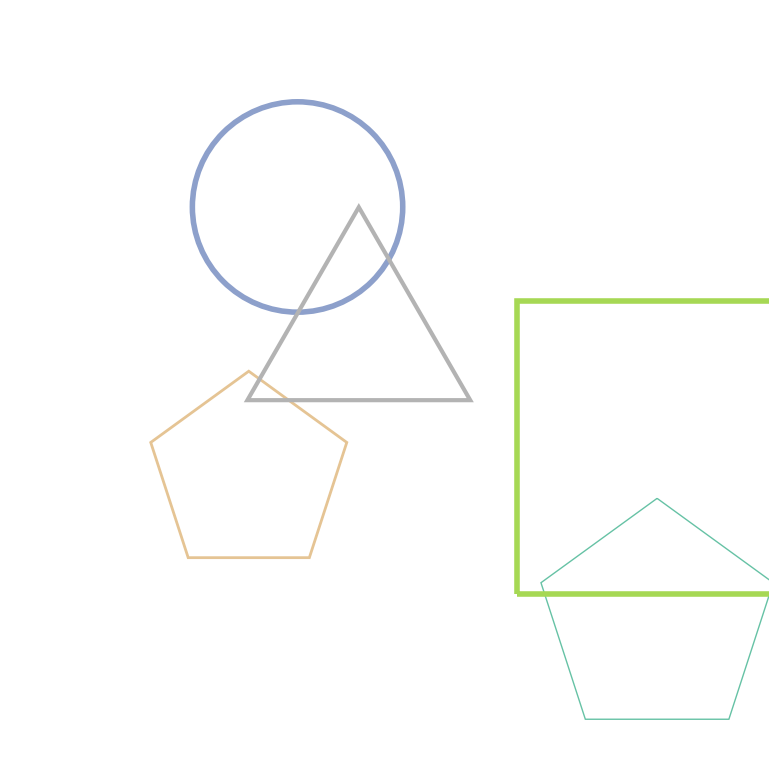[{"shape": "pentagon", "thickness": 0.5, "radius": 0.79, "center": [0.853, 0.194]}, {"shape": "circle", "thickness": 2, "radius": 0.68, "center": [0.386, 0.731]}, {"shape": "square", "thickness": 2, "radius": 0.95, "center": [0.862, 0.419]}, {"shape": "pentagon", "thickness": 1, "radius": 0.67, "center": [0.323, 0.384]}, {"shape": "triangle", "thickness": 1.5, "radius": 0.84, "center": [0.466, 0.564]}]